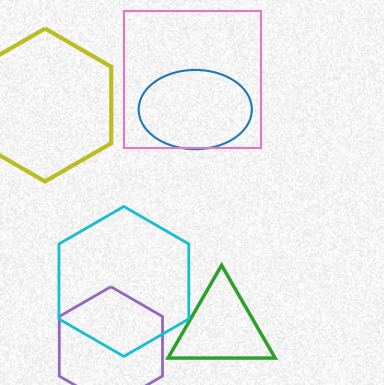[{"shape": "oval", "thickness": 1.5, "radius": 0.73, "center": [0.507, 0.715]}, {"shape": "triangle", "thickness": 2.5, "radius": 0.8, "center": [0.576, 0.15]}, {"shape": "hexagon", "thickness": 2, "radius": 0.77, "center": [0.288, 0.101]}, {"shape": "square", "thickness": 1.5, "radius": 0.89, "center": [0.5, 0.794]}, {"shape": "hexagon", "thickness": 3, "radius": 0.99, "center": [0.117, 0.727]}, {"shape": "hexagon", "thickness": 2, "radius": 0.97, "center": [0.322, 0.269]}]